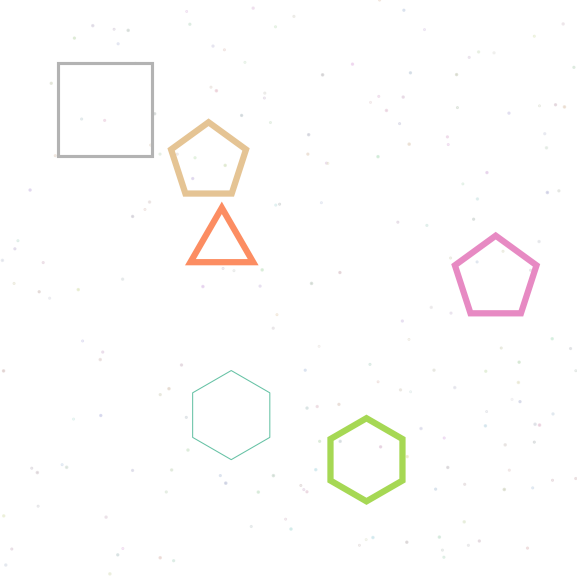[{"shape": "hexagon", "thickness": 0.5, "radius": 0.39, "center": [0.4, 0.28]}, {"shape": "triangle", "thickness": 3, "radius": 0.31, "center": [0.384, 0.576]}, {"shape": "pentagon", "thickness": 3, "radius": 0.37, "center": [0.858, 0.517]}, {"shape": "hexagon", "thickness": 3, "radius": 0.36, "center": [0.635, 0.203]}, {"shape": "pentagon", "thickness": 3, "radius": 0.34, "center": [0.361, 0.719]}, {"shape": "square", "thickness": 1.5, "radius": 0.4, "center": [0.182, 0.809]}]